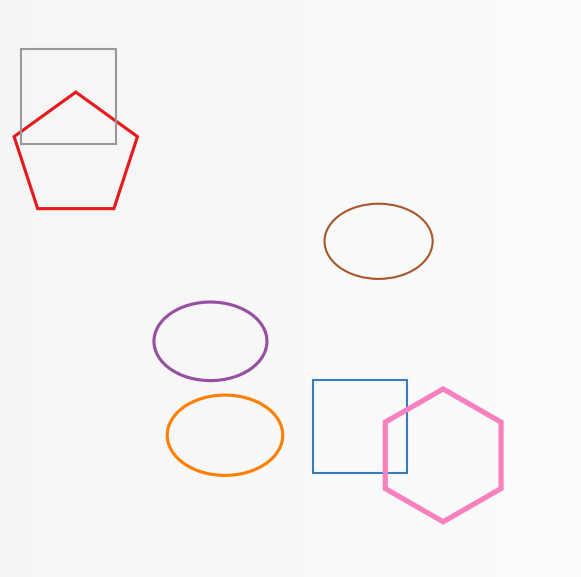[{"shape": "pentagon", "thickness": 1.5, "radius": 0.56, "center": [0.13, 0.728]}, {"shape": "square", "thickness": 1, "radius": 0.41, "center": [0.619, 0.26]}, {"shape": "oval", "thickness": 1.5, "radius": 0.49, "center": [0.362, 0.408]}, {"shape": "oval", "thickness": 1.5, "radius": 0.5, "center": [0.387, 0.245]}, {"shape": "oval", "thickness": 1, "radius": 0.47, "center": [0.651, 0.581]}, {"shape": "hexagon", "thickness": 2.5, "radius": 0.57, "center": [0.762, 0.211]}, {"shape": "square", "thickness": 1, "radius": 0.41, "center": [0.117, 0.832]}]